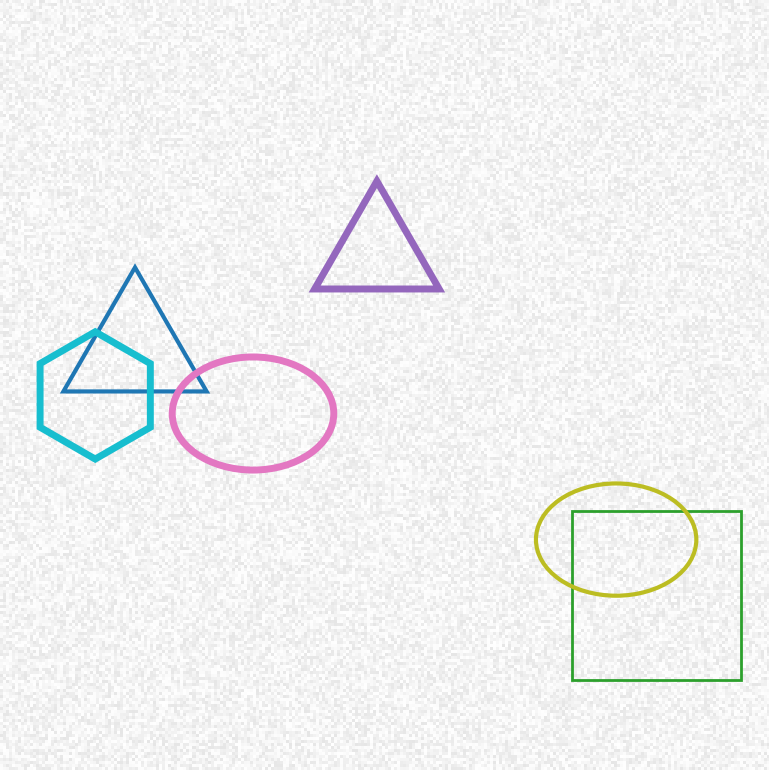[{"shape": "triangle", "thickness": 1.5, "radius": 0.54, "center": [0.175, 0.545]}, {"shape": "square", "thickness": 1, "radius": 0.55, "center": [0.853, 0.227]}, {"shape": "triangle", "thickness": 2.5, "radius": 0.47, "center": [0.489, 0.671]}, {"shape": "oval", "thickness": 2.5, "radius": 0.52, "center": [0.329, 0.463]}, {"shape": "oval", "thickness": 1.5, "radius": 0.52, "center": [0.8, 0.299]}, {"shape": "hexagon", "thickness": 2.5, "radius": 0.41, "center": [0.124, 0.486]}]